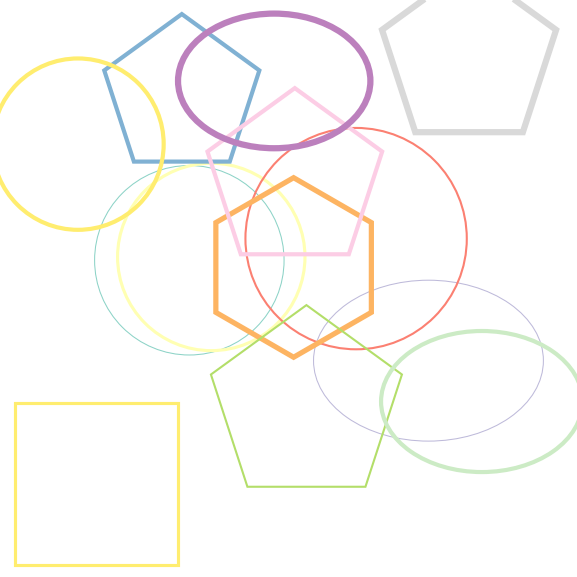[{"shape": "circle", "thickness": 0.5, "radius": 0.82, "center": [0.328, 0.548]}, {"shape": "circle", "thickness": 1.5, "radius": 0.81, "center": [0.366, 0.554]}, {"shape": "oval", "thickness": 0.5, "radius": 1.0, "center": [0.742, 0.375]}, {"shape": "circle", "thickness": 1, "radius": 0.96, "center": [0.617, 0.586]}, {"shape": "pentagon", "thickness": 2, "radius": 0.71, "center": [0.315, 0.834]}, {"shape": "hexagon", "thickness": 2.5, "radius": 0.78, "center": [0.508, 0.536]}, {"shape": "pentagon", "thickness": 1, "radius": 0.87, "center": [0.531, 0.297]}, {"shape": "pentagon", "thickness": 2, "radius": 0.8, "center": [0.51, 0.688]}, {"shape": "pentagon", "thickness": 3, "radius": 0.79, "center": [0.812, 0.898]}, {"shape": "oval", "thickness": 3, "radius": 0.83, "center": [0.475, 0.859]}, {"shape": "oval", "thickness": 2, "radius": 0.87, "center": [0.834, 0.304]}, {"shape": "circle", "thickness": 2, "radius": 0.74, "center": [0.135, 0.75]}, {"shape": "square", "thickness": 1.5, "radius": 0.7, "center": [0.168, 0.161]}]